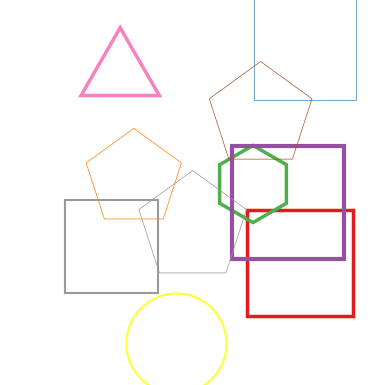[{"shape": "square", "thickness": 2.5, "radius": 0.69, "center": [0.779, 0.316]}, {"shape": "square", "thickness": 0.5, "radius": 0.67, "center": [0.793, 0.874]}, {"shape": "hexagon", "thickness": 2.5, "radius": 0.5, "center": [0.657, 0.522]}, {"shape": "square", "thickness": 3, "radius": 0.73, "center": [0.748, 0.474]}, {"shape": "pentagon", "thickness": 0.5, "radius": 0.65, "center": [0.348, 0.536]}, {"shape": "circle", "thickness": 1.5, "radius": 0.65, "center": [0.458, 0.108]}, {"shape": "pentagon", "thickness": 0.5, "radius": 0.7, "center": [0.677, 0.7]}, {"shape": "triangle", "thickness": 2.5, "radius": 0.59, "center": [0.312, 0.811]}, {"shape": "square", "thickness": 1.5, "radius": 0.6, "center": [0.29, 0.36]}, {"shape": "pentagon", "thickness": 0.5, "radius": 0.73, "center": [0.5, 0.41]}]